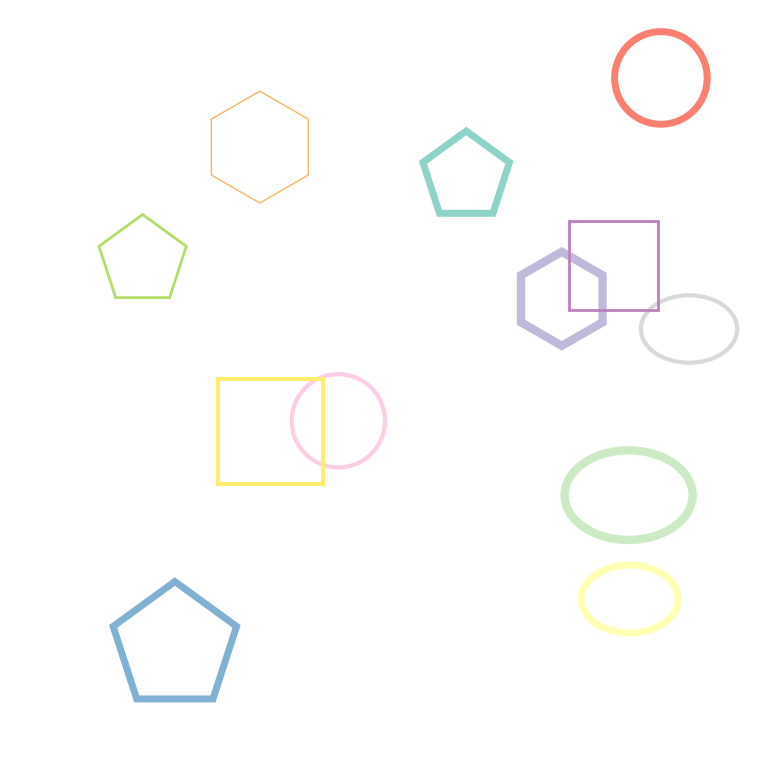[{"shape": "pentagon", "thickness": 2.5, "radius": 0.3, "center": [0.605, 0.771]}, {"shape": "oval", "thickness": 2.5, "radius": 0.32, "center": [0.818, 0.222]}, {"shape": "hexagon", "thickness": 3, "radius": 0.31, "center": [0.73, 0.612]}, {"shape": "circle", "thickness": 2.5, "radius": 0.3, "center": [0.858, 0.899]}, {"shape": "pentagon", "thickness": 2.5, "radius": 0.42, "center": [0.227, 0.16]}, {"shape": "hexagon", "thickness": 0.5, "radius": 0.36, "center": [0.337, 0.809]}, {"shape": "pentagon", "thickness": 1, "radius": 0.3, "center": [0.185, 0.662]}, {"shape": "circle", "thickness": 1.5, "radius": 0.3, "center": [0.439, 0.453]}, {"shape": "oval", "thickness": 1.5, "radius": 0.31, "center": [0.895, 0.573]}, {"shape": "square", "thickness": 1, "radius": 0.29, "center": [0.797, 0.655]}, {"shape": "oval", "thickness": 3, "radius": 0.42, "center": [0.816, 0.357]}, {"shape": "square", "thickness": 1.5, "radius": 0.34, "center": [0.351, 0.44]}]